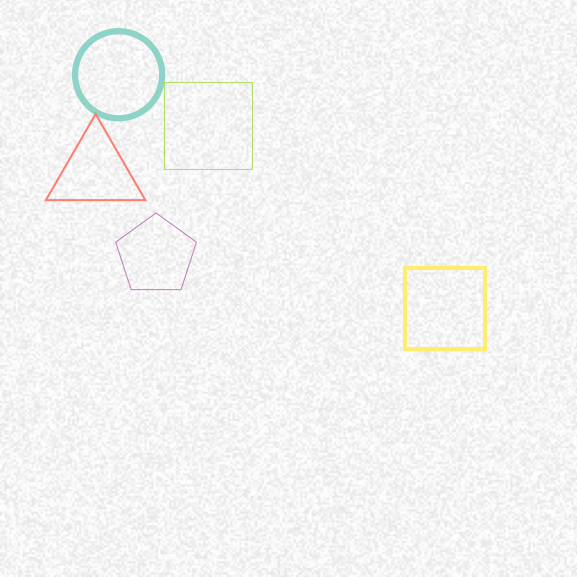[{"shape": "circle", "thickness": 3, "radius": 0.38, "center": [0.205, 0.87]}, {"shape": "triangle", "thickness": 1, "radius": 0.5, "center": [0.166, 0.702]}, {"shape": "square", "thickness": 0.5, "radius": 0.38, "center": [0.36, 0.782]}, {"shape": "pentagon", "thickness": 0.5, "radius": 0.37, "center": [0.27, 0.557]}, {"shape": "square", "thickness": 2, "radius": 0.35, "center": [0.771, 0.465]}]